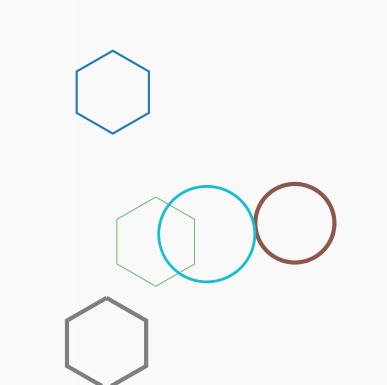[{"shape": "hexagon", "thickness": 1.5, "radius": 0.54, "center": [0.291, 0.761]}, {"shape": "hexagon", "thickness": 0.5, "radius": 0.58, "center": [0.402, 0.372]}, {"shape": "circle", "thickness": 3, "radius": 0.51, "center": [0.761, 0.42]}, {"shape": "hexagon", "thickness": 3, "radius": 0.59, "center": [0.275, 0.108]}, {"shape": "circle", "thickness": 2, "radius": 0.62, "center": [0.534, 0.392]}]